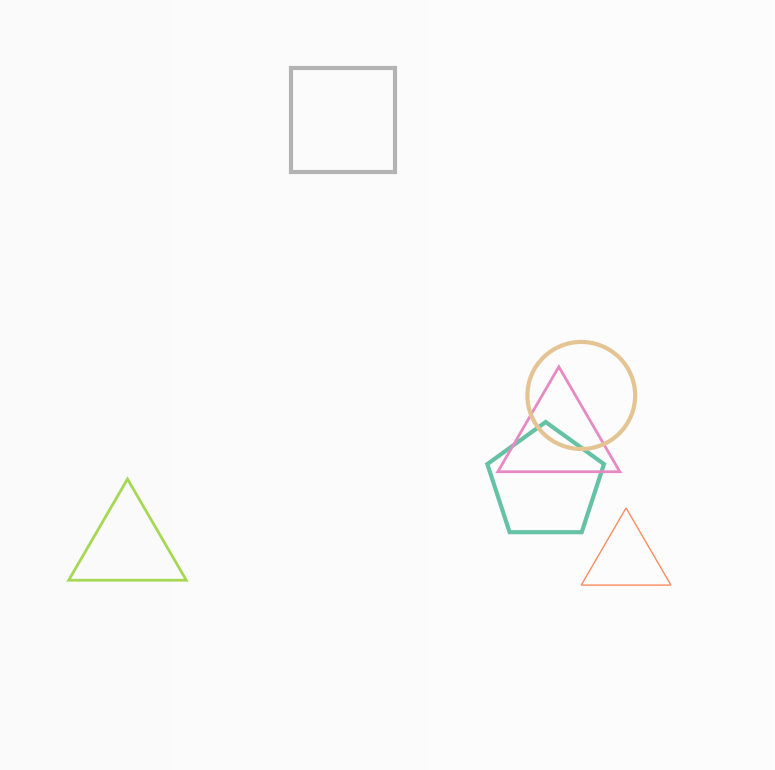[{"shape": "pentagon", "thickness": 1.5, "radius": 0.4, "center": [0.704, 0.373]}, {"shape": "triangle", "thickness": 0.5, "radius": 0.33, "center": [0.808, 0.274]}, {"shape": "triangle", "thickness": 1, "radius": 0.45, "center": [0.721, 0.433]}, {"shape": "triangle", "thickness": 1, "radius": 0.44, "center": [0.165, 0.29]}, {"shape": "circle", "thickness": 1.5, "radius": 0.35, "center": [0.75, 0.486]}, {"shape": "square", "thickness": 1.5, "radius": 0.34, "center": [0.443, 0.844]}]